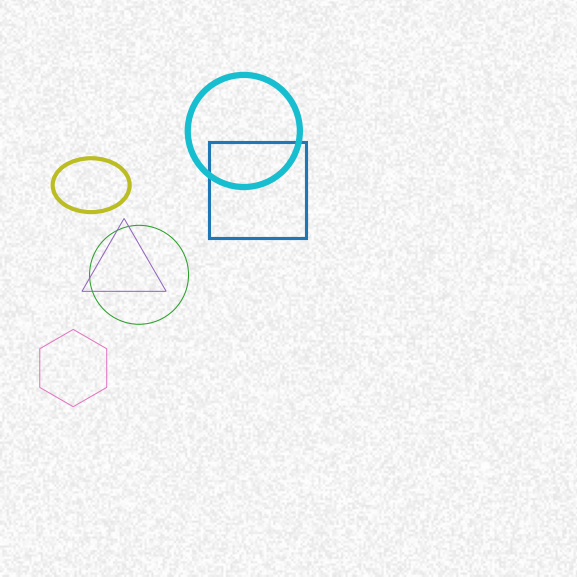[{"shape": "square", "thickness": 1.5, "radius": 0.42, "center": [0.446, 0.67]}, {"shape": "circle", "thickness": 0.5, "radius": 0.43, "center": [0.241, 0.523]}, {"shape": "triangle", "thickness": 0.5, "radius": 0.42, "center": [0.215, 0.537]}, {"shape": "hexagon", "thickness": 0.5, "radius": 0.33, "center": [0.127, 0.362]}, {"shape": "oval", "thickness": 2, "radius": 0.33, "center": [0.158, 0.678]}, {"shape": "circle", "thickness": 3, "radius": 0.49, "center": [0.422, 0.772]}]